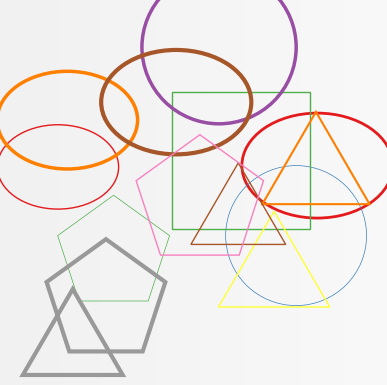[{"shape": "oval", "thickness": 2, "radius": 0.97, "center": [0.819, 0.57]}, {"shape": "oval", "thickness": 1, "radius": 0.78, "center": [0.15, 0.566]}, {"shape": "circle", "thickness": 0.5, "radius": 0.91, "center": [0.764, 0.388]}, {"shape": "pentagon", "thickness": 0.5, "radius": 0.76, "center": [0.293, 0.341]}, {"shape": "square", "thickness": 1, "radius": 0.89, "center": [0.622, 0.583]}, {"shape": "circle", "thickness": 2.5, "radius": 1.0, "center": [0.565, 0.877]}, {"shape": "oval", "thickness": 2.5, "radius": 0.91, "center": [0.174, 0.688]}, {"shape": "triangle", "thickness": 1.5, "radius": 0.8, "center": [0.815, 0.55]}, {"shape": "triangle", "thickness": 1, "radius": 0.83, "center": [0.707, 0.285]}, {"shape": "triangle", "thickness": 1, "radius": 0.71, "center": [0.615, 0.436]}, {"shape": "oval", "thickness": 3, "radius": 0.97, "center": [0.455, 0.735]}, {"shape": "pentagon", "thickness": 1, "radius": 0.86, "center": [0.516, 0.477]}, {"shape": "pentagon", "thickness": 3, "radius": 0.81, "center": [0.273, 0.218]}, {"shape": "triangle", "thickness": 3, "radius": 0.74, "center": [0.188, 0.1]}]